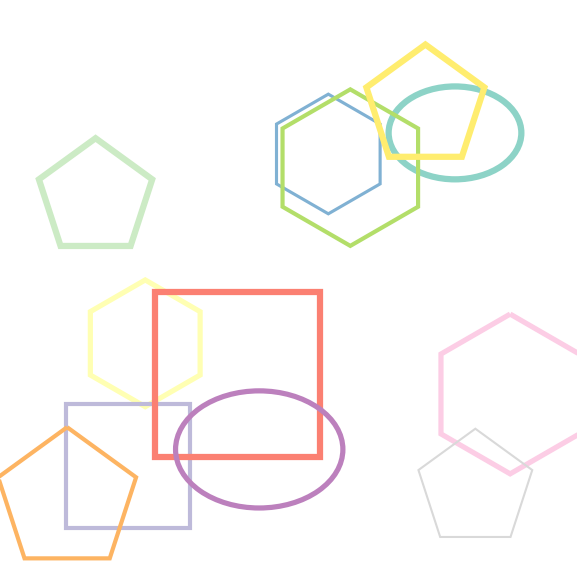[{"shape": "oval", "thickness": 3, "radius": 0.57, "center": [0.788, 0.769]}, {"shape": "hexagon", "thickness": 2.5, "radius": 0.55, "center": [0.251, 0.405]}, {"shape": "square", "thickness": 2, "radius": 0.54, "center": [0.222, 0.193]}, {"shape": "square", "thickness": 3, "radius": 0.72, "center": [0.412, 0.351]}, {"shape": "hexagon", "thickness": 1.5, "radius": 0.52, "center": [0.569, 0.732]}, {"shape": "pentagon", "thickness": 2, "radius": 0.63, "center": [0.116, 0.134]}, {"shape": "hexagon", "thickness": 2, "radius": 0.68, "center": [0.607, 0.709]}, {"shape": "hexagon", "thickness": 2.5, "radius": 0.69, "center": [0.883, 0.317]}, {"shape": "pentagon", "thickness": 1, "radius": 0.52, "center": [0.823, 0.153]}, {"shape": "oval", "thickness": 2.5, "radius": 0.72, "center": [0.449, 0.221]}, {"shape": "pentagon", "thickness": 3, "radius": 0.52, "center": [0.165, 0.657]}, {"shape": "pentagon", "thickness": 3, "radius": 0.54, "center": [0.737, 0.815]}]